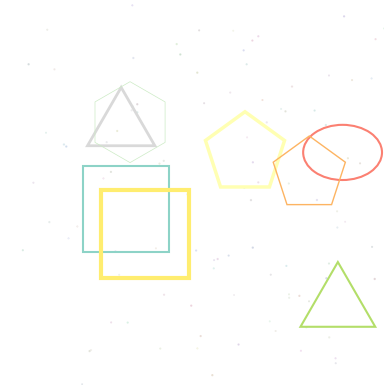[{"shape": "square", "thickness": 1.5, "radius": 0.56, "center": [0.326, 0.456]}, {"shape": "pentagon", "thickness": 2.5, "radius": 0.54, "center": [0.636, 0.602]}, {"shape": "oval", "thickness": 1.5, "radius": 0.51, "center": [0.89, 0.604]}, {"shape": "pentagon", "thickness": 1, "radius": 0.49, "center": [0.803, 0.548]}, {"shape": "triangle", "thickness": 1.5, "radius": 0.56, "center": [0.878, 0.207]}, {"shape": "triangle", "thickness": 2, "radius": 0.51, "center": [0.315, 0.672]}, {"shape": "hexagon", "thickness": 0.5, "radius": 0.53, "center": [0.338, 0.683]}, {"shape": "square", "thickness": 3, "radius": 0.57, "center": [0.377, 0.393]}]